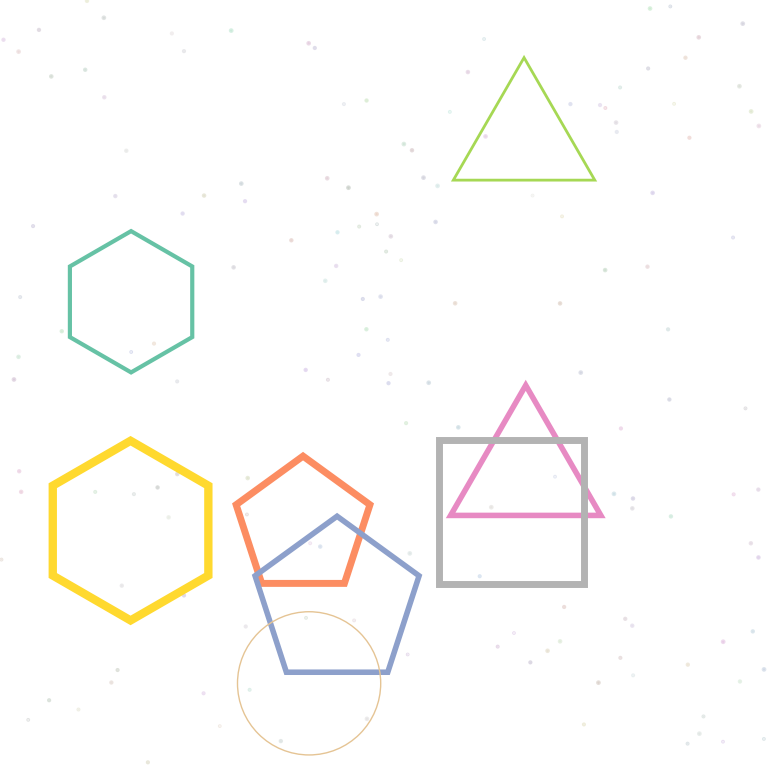[{"shape": "hexagon", "thickness": 1.5, "radius": 0.46, "center": [0.17, 0.608]}, {"shape": "pentagon", "thickness": 2.5, "radius": 0.46, "center": [0.394, 0.316]}, {"shape": "pentagon", "thickness": 2, "radius": 0.56, "center": [0.438, 0.218]}, {"shape": "triangle", "thickness": 2, "radius": 0.56, "center": [0.683, 0.387]}, {"shape": "triangle", "thickness": 1, "radius": 0.53, "center": [0.681, 0.819]}, {"shape": "hexagon", "thickness": 3, "radius": 0.58, "center": [0.17, 0.311]}, {"shape": "circle", "thickness": 0.5, "radius": 0.46, "center": [0.401, 0.113]}, {"shape": "square", "thickness": 2.5, "radius": 0.47, "center": [0.664, 0.335]}]